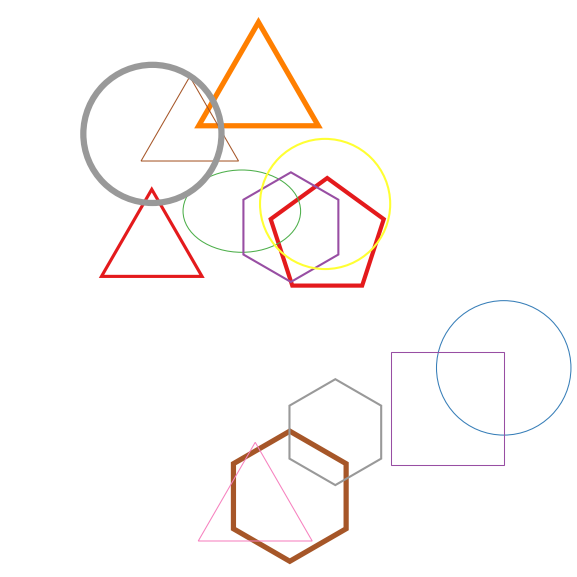[{"shape": "pentagon", "thickness": 2, "radius": 0.51, "center": [0.567, 0.588]}, {"shape": "triangle", "thickness": 1.5, "radius": 0.5, "center": [0.263, 0.571]}, {"shape": "circle", "thickness": 0.5, "radius": 0.58, "center": [0.872, 0.362]}, {"shape": "oval", "thickness": 0.5, "radius": 0.51, "center": [0.419, 0.634]}, {"shape": "hexagon", "thickness": 1, "radius": 0.47, "center": [0.504, 0.606]}, {"shape": "square", "thickness": 0.5, "radius": 0.49, "center": [0.775, 0.292]}, {"shape": "triangle", "thickness": 2.5, "radius": 0.6, "center": [0.448, 0.841]}, {"shape": "circle", "thickness": 1, "radius": 0.56, "center": [0.563, 0.646]}, {"shape": "hexagon", "thickness": 2.5, "radius": 0.56, "center": [0.502, 0.14]}, {"shape": "triangle", "thickness": 0.5, "radius": 0.49, "center": [0.329, 0.769]}, {"shape": "triangle", "thickness": 0.5, "radius": 0.57, "center": [0.442, 0.119]}, {"shape": "hexagon", "thickness": 1, "radius": 0.46, "center": [0.581, 0.251]}, {"shape": "circle", "thickness": 3, "radius": 0.6, "center": [0.264, 0.767]}]